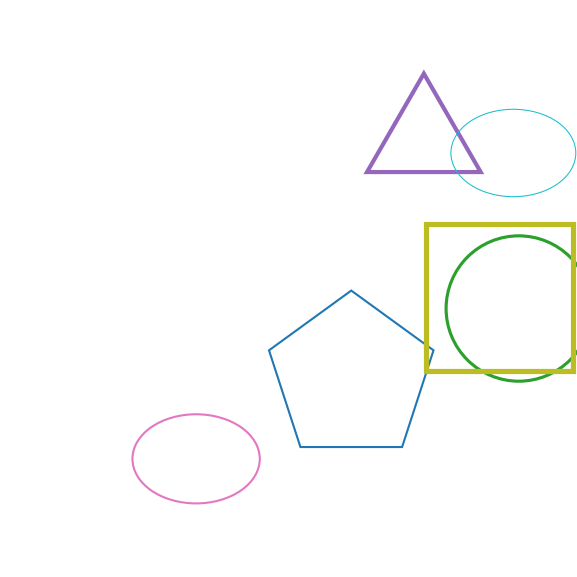[{"shape": "pentagon", "thickness": 1, "radius": 0.75, "center": [0.608, 0.346]}, {"shape": "circle", "thickness": 1.5, "radius": 0.63, "center": [0.898, 0.465]}, {"shape": "triangle", "thickness": 2, "radius": 0.57, "center": [0.734, 0.758]}, {"shape": "oval", "thickness": 1, "radius": 0.55, "center": [0.34, 0.205]}, {"shape": "square", "thickness": 2.5, "radius": 0.64, "center": [0.864, 0.485]}, {"shape": "oval", "thickness": 0.5, "radius": 0.54, "center": [0.889, 0.734]}]